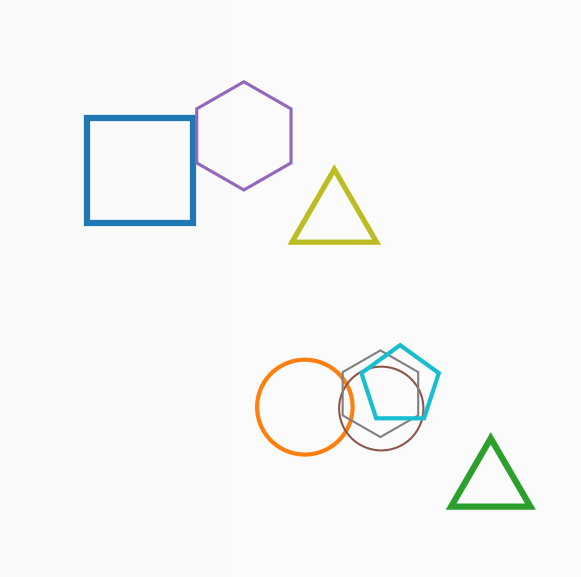[{"shape": "square", "thickness": 3, "radius": 0.46, "center": [0.24, 0.703]}, {"shape": "circle", "thickness": 2, "radius": 0.41, "center": [0.524, 0.294]}, {"shape": "triangle", "thickness": 3, "radius": 0.39, "center": [0.844, 0.161]}, {"shape": "hexagon", "thickness": 1.5, "radius": 0.47, "center": [0.42, 0.764]}, {"shape": "circle", "thickness": 1, "radius": 0.36, "center": [0.656, 0.292]}, {"shape": "hexagon", "thickness": 1, "radius": 0.38, "center": [0.655, 0.317]}, {"shape": "triangle", "thickness": 2.5, "radius": 0.42, "center": [0.575, 0.622]}, {"shape": "pentagon", "thickness": 2, "radius": 0.35, "center": [0.688, 0.331]}]